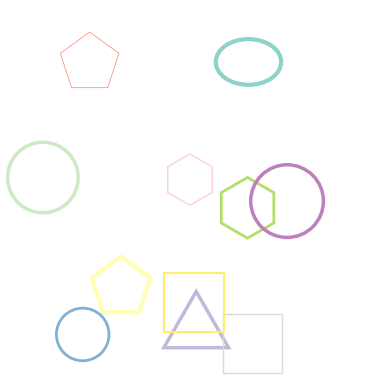[{"shape": "oval", "thickness": 3, "radius": 0.42, "center": [0.645, 0.839]}, {"shape": "pentagon", "thickness": 3, "radius": 0.4, "center": [0.315, 0.254]}, {"shape": "triangle", "thickness": 2.5, "radius": 0.49, "center": [0.51, 0.145]}, {"shape": "pentagon", "thickness": 0.5, "radius": 0.4, "center": [0.233, 0.837]}, {"shape": "circle", "thickness": 2, "radius": 0.34, "center": [0.215, 0.131]}, {"shape": "hexagon", "thickness": 2, "radius": 0.39, "center": [0.643, 0.46]}, {"shape": "hexagon", "thickness": 1, "radius": 0.33, "center": [0.493, 0.533]}, {"shape": "square", "thickness": 1, "radius": 0.38, "center": [0.656, 0.108]}, {"shape": "circle", "thickness": 2.5, "radius": 0.47, "center": [0.746, 0.478]}, {"shape": "circle", "thickness": 2.5, "radius": 0.46, "center": [0.111, 0.539]}, {"shape": "square", "thickness": 1.5, "radius": 0.39, "center": [0.504, 0.215]}]